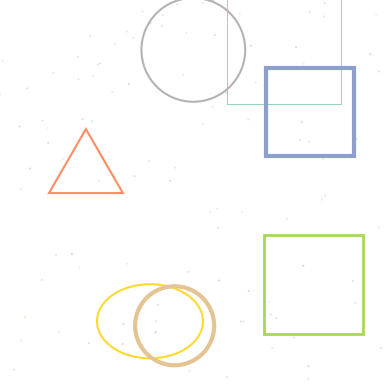[{"shape": "square", "thickness": 0.5, "radius": 0.74, "center": [0.737, 0.877]}, {"shape": "triangle", "thickness": 1.5, "radius": 0.55, "center": [0.223, 0.554]}, {"shape": "square", "thickness": 3, "radius": 0.57, "center": [0.805, 0.71]}, {"shape": "square", "thickness": 2, "radius": 0.65, "center": [0.815, 0.261]}, {"shape": "oval", "thickness": 1.5, "radius": 0.69, "center": [0.39, 0.166]}, {"shape": "circle", "thickness": 3, "radius": 0.51, "center": [0.454, 0.154]}, {"shape": "circle", "thickness": 1.5, "radius": 0.67, "center": [0.502, 0.871]}]